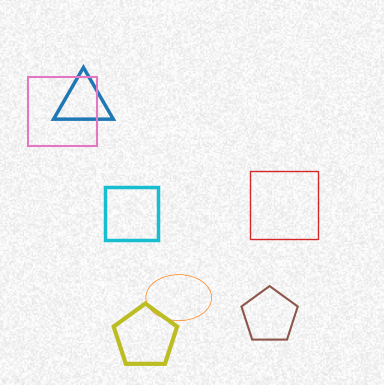[{"shape": "triangle", "thickness": 2.5, "radius": 0.45, "center": [0.217, 0.735]}, {"shape": "oval", "thickness": 0.5, "radius": 0.43, "center": [0.464, 0.227]}, {"shape": "square", "thickness": 1, "radius": 0.44, "center": [0.737, 0.468]}, {"shape": "pentagon", "thickness": 1.5, "radius": 0.38, "center": [0.7, 0.18]}, {"shape": "square", "thickness": 1.5, "radius": 0.45, "center": [0.162, 0.711]}, {"shape": "pentagon", "thickness": 3, "radius": 0.43, "center": [0.378, 0.125]}, {"shape": "square", "thickness": 2.5, "radius": 0.34, "center": [0.341, 0.445]}]